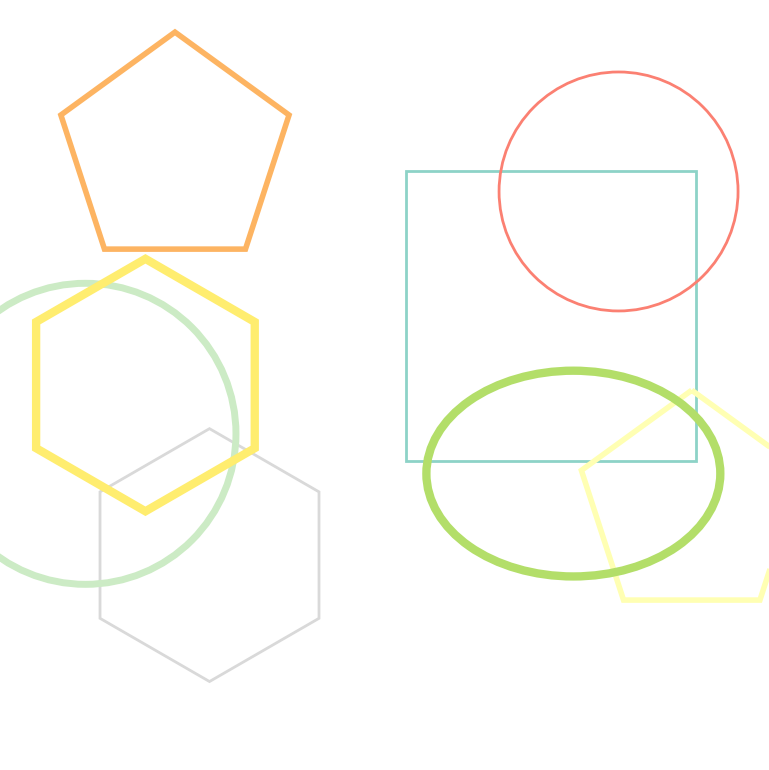[{"shape": "square", "thickness": 1, "radius": 0.94, "center": [0.716, 0.59]}, {"shape": "pentagon", "thickness": 2, "radius": 0.75, "center": [0.898, 0.343]}, {"shape": "circle", "thickness": 1, "radius": 0.78, "center": [0.803, 0.751]}, {"shape": "pentagon", "thickness": 2, "radius": 0.78, "center": [0.227, 0.802]}, {"shape": "oval", "thickness": 3, "radius": 0.95, "center": [0.745, 0.385]}, {"shape": "hexagon", "thickness": 1, "radius": 0.82, "center": [0.272, 0.279]}, {"shape": "circle", "thickness": 2.5, "radius": 0.98, "center": [0.111, 0.437]}, {"shape": "hexagon", "thickness": 3, "radius": 0.82, "center": [0.189, 0.5]}]